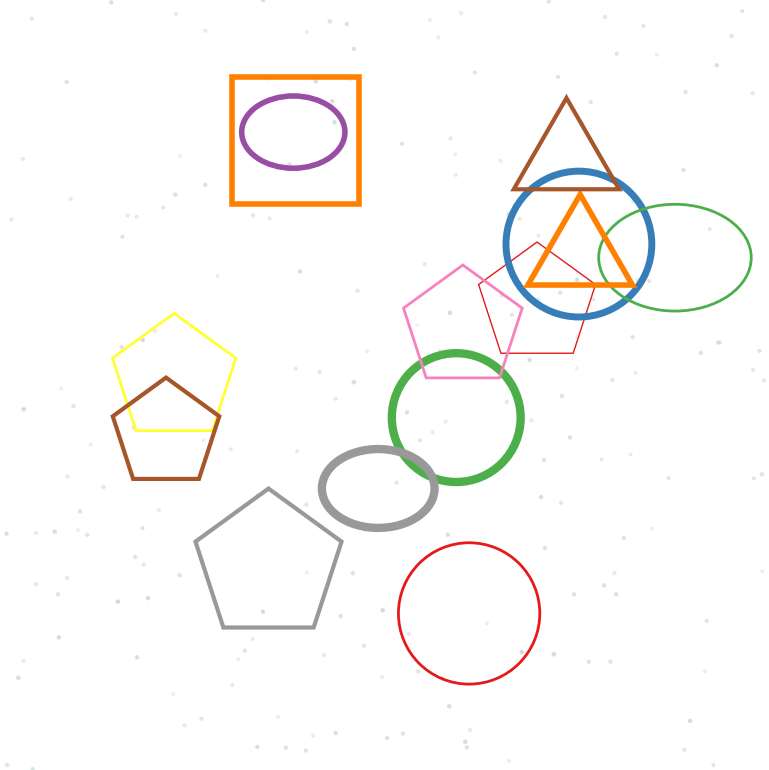[{"shape": "pentagon", "thickness": 0.5, "radius": 0.4, "center": [0.697, 0.606]}, {"shape": "circle", "thickness": 1, "radius": 0.46, "center": [0.609, 0.203]}, {"shape": "circle", "thickness": 2.5, "radius": 0.47, "center": [0.752, 0.683]}, {"shape": "circle", "thickness": 3, "radius": 0.42, "center": [0.593, 0.458]}, {"shape": "oval", "thickness": 1, "radius": 0.5, "center": [0.877, 0.665]}, {"shape": "oval", "thickness": 2, "radius": 0.34, "center": [0.381, 0.828]}, {"shape": "square", "thickness": 2, "radius": 0.41, "center": [0.384, 0.817]}, {"shape": "triangle", "thickness": 2, "radius": 0.39, "center": [0.753, 0.669]}, {"shape": "pentagon", "thickness": 1, "radius": 0.42, "center": [0.226, 0.509]}, {"shape": "triangle", "thickness": 1.5, "radius": 0.4, "center": [0.736, 0.794]}, {"shape": "pentagon", "thickness": 1.5, "radius": 0.36, "center": [0.216, 0.437]}, {"shape": "pentagon", "thickness": 1, "radius": 0.41, "center": [0.601, 0.575]}, {"shape": "pentagon", "thickness": 1.5, "radius": 0.5, "center": [0.349, 0.266]}, {"shape": "oval", "thickness": 3, "radius": 0.37, "center": [0.491, 0.366]}]